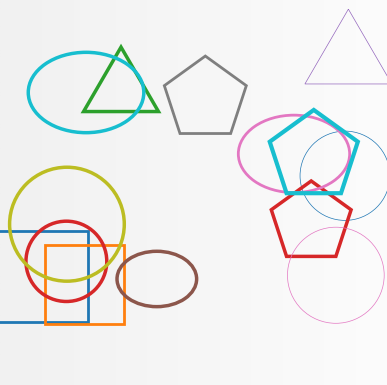[{"shape": "circle", "thickness": 0.5, "radius": 0.58, "center": [0.89, 0.544]}, {"shape": "square", "thickness": 2, "radius": 0.59, "center": [0.11, 0.282]}, {"shape": "square", "thickness": 2, "radius": 0.51, "center": [0.219, 0.261]}, {"shape": "triangle", "thickness": 2.5, "radius": 0.56, "center": [0.312, 0.766]}, {"shape": "pentagon", "thickness": 2.5, "radius": 0.54, "center": [0.803, 0.422]}, {"shape": "circle", "thickness": 2.5, "radius": 0.52, "center": [0.171, 0.321]}, {"shape": "triangle", "thickness": 0.5, "radius": 0.65, "center": [0.899, 0.847]}, {"shape": "oval", "thickness": 2.5, "radius": 0.51, "center": [0.405, 0.275]}, {"shape": "oval", "thickness": 2, "radius": 0.72, "center": [0.759, 0.6]}, {"shape": "circle", "thickness": 0.5, "radius": 0.62, "center": [0.867, 0.285]}, {"shape": "pentagon", "thickness": 2, "radius": 0.56, "center": [0.53, 0.743]}, {"shape": "circle", "thickness": 2.5, "radius": 0.74, "center": [0.173, 0.418]}, {"shape": "pentagon", "thickness": 3, "radius": 0.6, "center": [0.81, 0.595]}, {"shape": "oval", "thickness": 2.5, "radius": 0.75, "center": [0.222, 0.76]}]